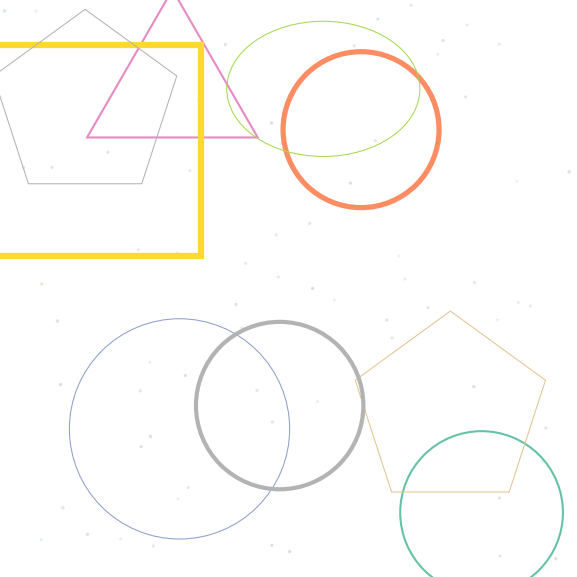[{"shape": "circle", "thickness": 1, "radius": 0.7, "center": [0.834, 0.112]}, {"shape": "circle", "thickness": 2.5, "radius": 0.68, "center": [0.625, 0.775]}, {"shape": "circle", "thickness": 0.5, "radius": 0.95, "center": [0.311, 0.256]}, {"shape": "triangle", "thickness": 1, "radius": 0.85, "center": [0.299, 0.846]}, {"shape": "oval", "thickness": 0.5, "radius": 0.84, "center": [0.56, 0.845]}, {"shape": "square", "thickness": 3, "radius": 0.91, "center": [0.165, 0.738]}, {"shape": "pentagon", "thickness": 0.5, "radius": 0.87, "center": [0.78, 0.287]}, {"shape": "circle", "thickness": 2, "radius": 0.72, "center": [0.484, 0.297]}, {"shape": "pentagon", "thickness": 0.5, "radius": 0.83, "center": [0.147, 0.816]}]